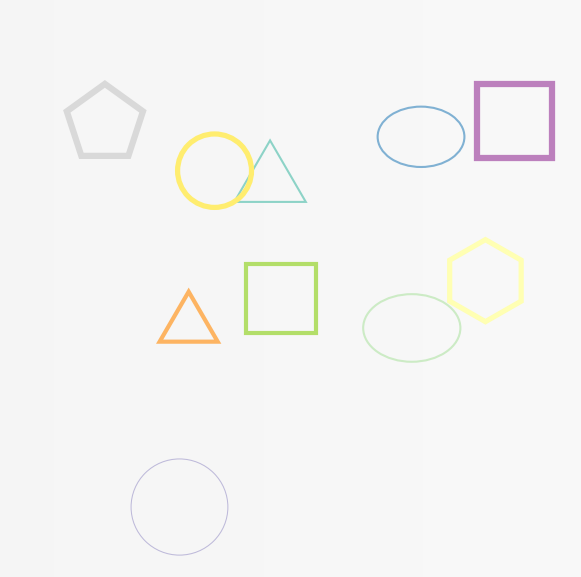[{"shape": "triangle", "thickness": 1, "radius": 0.35, "center": [0.465, 0.685]}, {"shape": "hexagon", "thickness": 2.5, "radius": 0.35, "center": [0.835, 0.513]}, {"shape": "circle", "thickness": 0.5, "radius": 0.42, "center": [0.309, 0.121]}, {"shape": "oval", "thickness": 1, "radius": 0.37, "center": [0.724, 0.762]}, {"shape": "triangle", "thickness": 2, "radius": 0.29, "center": [0.325, 0.436]}, {"shape": "square", "thickness": 2, "radius": 0.3, "center": [0.484, 0.482]}, {"shape": "pentagon", "thickness": 3, "radius": 0.34, "center": [0.18, 0.785]}, {"shape": "square", "thickness": 3, "radius": 0.32, "center": [0.885, 0.79]}, {"shape": "oval", "thickness": 1, "radius": 0.42, "center": [0.708, 0.431]}, {"shape": "circle", "thickness": 2.5, "radius": 0.32, "center": [0.369, 0.704]}]